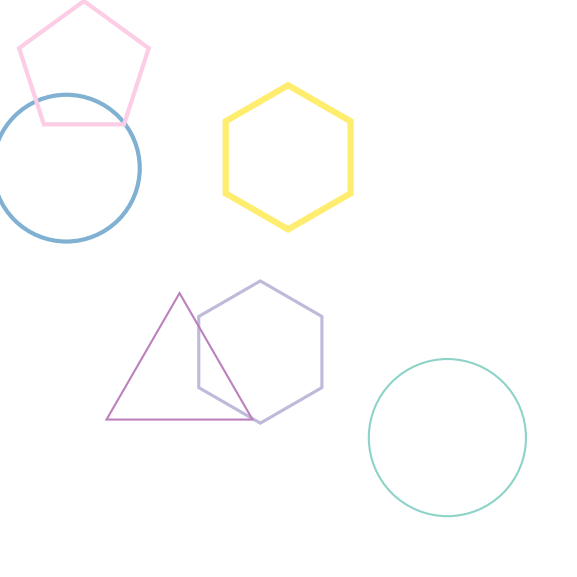[{"shape": "circle", "thickness": 1, "radius": 0.68, "center": [0.775, 0.241]}, {"shape": "hexagon", "thickness": 1.5, "radius": 0.62, "center": [0.451, 0.39]}, {"shape": "circle", "thickness": 2, "radius": 0.64, "center": [0.115, 0.708]}, {"shape": "pentagon", "thickness": 2, "radius": 0.59, "center": [0.145, 0.879]}, {"shape": "triangle", "thickness": 1, "radius": 0.73, "center": [0.311, 0.346]}, {"shape": "hexagon", "thickness": 3, "radius": 0.62, "center": [0.499, 0.727]}]